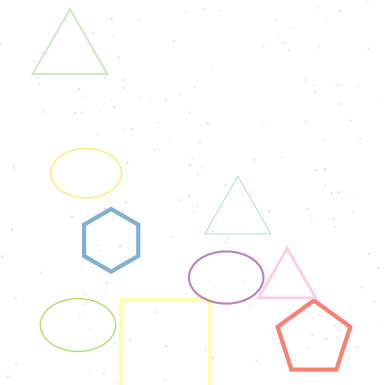[{"shape": "triangle", "thickness": 0.5, "radius": 0.5, "center": [0.618, 0.442]}, {"shape": "square", "thickness": 3, "radius": 0.58, "center": [0.43, 0.105]}, {"shape": "pentagon", "thickness": 3, "radius": 0.5, "center": [0.815, 0.12]}, {"shape": "hexagon", "thickness": 3, "radius": 0.41, "center": [0.289, 0.376]}, {"shape": "oval", "thickness": 1, "radius": 0.49, "center": [0.203, 0.156]}, {"shape": "triangle", "thickness": 2, "radius": 0.43, "center": [0.746, 0.269]}, {"shape": "oval", "thickness": 1.5, "radius": 0.48, "center": [0.588, 0.279]}, {"shape": "triangle", "thickness": 1.5, "radius": 0.56, "center": [0.182, 0.864]}, {"shape": "oval", "thickness": 1, "radius": 0.46, "center": [0.223, 0.55]}]